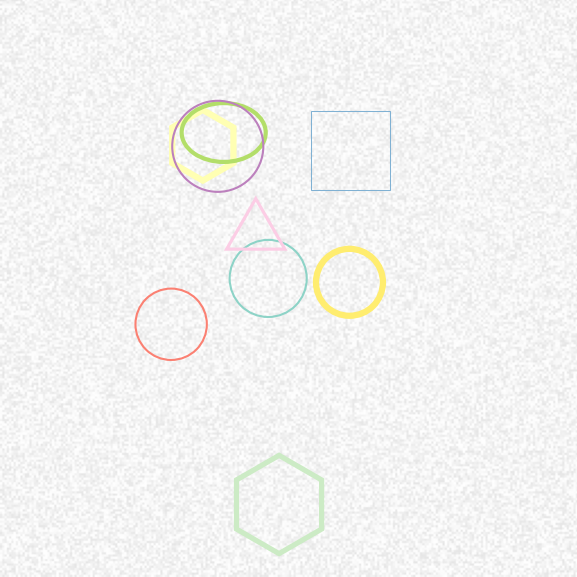[{"shape": "circle", "thickness": 1, "radius": 0.33, "center": [0.464, 0.517]}, {"shape": "hexagon", "thickness": 3, "radius": 0.31, "center": [0.351, 0.748]}, {"shape": "circle", "thickness": 1, "radius": 0.31, "center": [0.296, 0.438]}, {"shape": "square", "thickness": 0.5, "radius": 0.34, "center": [0.606, 0.739]}, {"shape": "oval", "thickness": 2, "radius": 0.36, "center": [0.387, 0.77]}, {"shape": "triangle", "thickness": 1.5, "radius": 0.29, "center": [0.443, 0.597]}, {"shape": "circle", "thickness": 1, "radius": 0.39, "center": [0.377, 0.746]}, {"shape": "hexagon", "thickness": 2.5, "radius": 0.43, "center": [0.483, 0.126]}, {"shape": "circle", "thickness": 3, "radius": 0.29, "center": [0.605, 0.51]}]